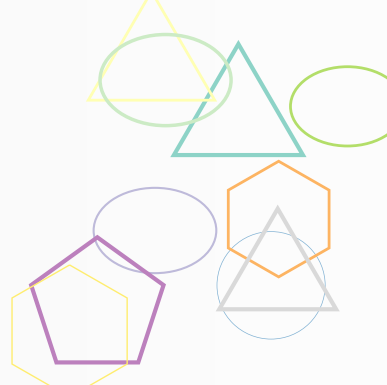[{"shape": "triangle", "thickness": 3, "radius": 0.96, "center": [0.615, 0.693]}, {"shape": "triangle", "thickness": 2, "radius": 0.94, "center": [0.391, 0.834]}, {"shape": "oval", "thickness": 1.5, "radius": 0.79, "center": [0.4, 0.401]}, {"shape": "circle", "thickness": 0.5, "radius": 0.7, "center": [0.7, 0.259]}, {"shape": "hexagon", "thickness": 2, "radius": 0.75, "center": [0.719, 0.431]}, {"shape": "oval", "thickness": 2, "radius": 0.74, "center": [0.897, 0.724]}, {"shape": "triangle", "thickness": 3, "radius": 0.87, "center": [0.717, 0.284]}, {"shape": "pentagon", "thickness": 3, "radius": 0.9, "center": [0.251, 0.204]}, {"shape": "oval", "thickness": 2.5, "radius": 0.85, "center": [0.427, 0.792]}, {"shape": "hexagon", "thickness": 1, "radius": 0.86, "center": [0.18, 0.14]}]